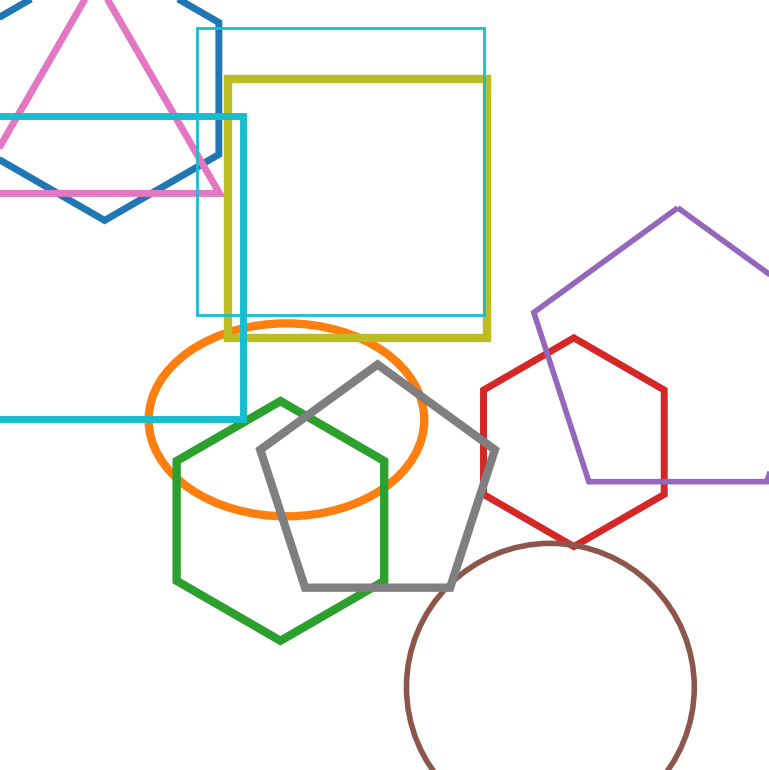[{"shape": "hexagon", "thickness": 2.5, "radius": 0.86, "center": [0.136, 0.885]}, {"shape": "oval", "thickness": 3, "radius": 0.89, "center": [0.372, 0.455]}, {"shape": "hexagon", "thickness": 3, "radius": 0.78, "center": [0.364, 0.323]}, {"shape": "hexagon", "thickness": 2.5, "radius": 0.68, "center": [0.745, 0.426]}, {"shape": "pentagon", "thickness": 2, "radius": 0.98, "center": [0.88, 0.534]}, {"shape": "circle", "thickness": 2, "radius": 0.93, "center": [0.715, 0.107]}, {"shape": "triangle", "thickness": 2.5, "radius": 0.92, "center": [0.125, 0.841]}, {"shape": "pentagon", "thickness": 3, "radius": 0.8, "center": [0.49, 0.366]}, {"shape": "square", "thickness": 3, "radius": 0.84, "center": [0.464, 0.729]}, {"shape": "square", "thickness": 2.5, "radius": 0.98, "center": [0.118, 0.653]}, {"shape": "square", "thickness": 1, "radius": 0.93, "center": [0.442, 0.777]}]